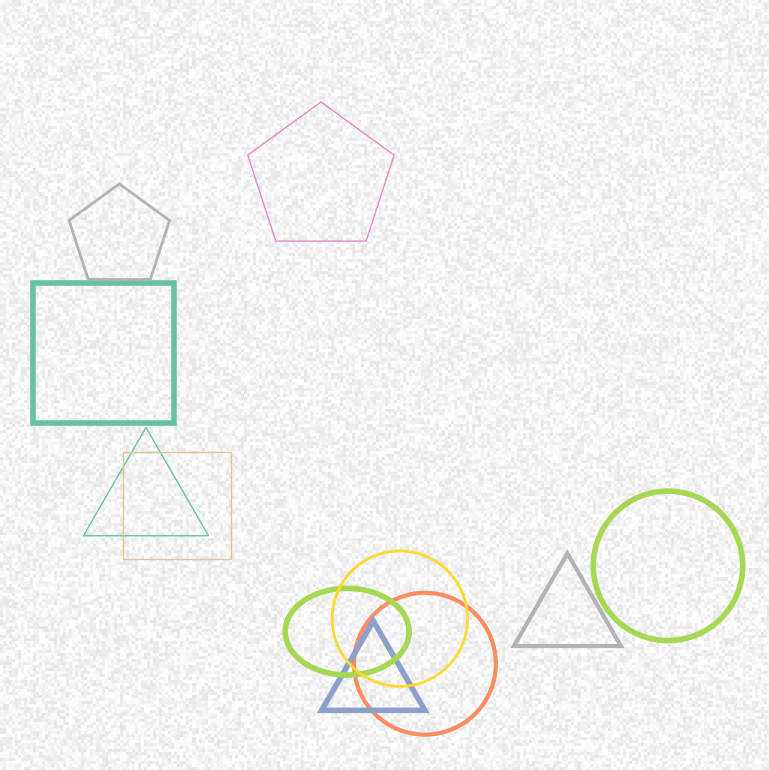[{"shape": "square", "thickness": 2, "radius": 0.46, "center": [0.134, 0.541]}, {"shape": "triangle", "thickness": 0.5, "radius": 0.47, "center": [0.19, 0.351]}, {"shape": "circle", "thickness": 1.5, "radius": 0.46, "center": [0.552, 0.138]}, {"shape": "triangle", "thickness": 2, "radius": 0.39, "center": [0.485, 0.116]}, {"shape": "pentagon", "thickness": 0.5, "radius": 0.5, "center": [0.417, 0.768]}, {"shape": "oval", "thickness": 2, "radius": 0.4, "center": [0.451, 0.18]}, {"shape": "circle", "thickness": 2, "radius": 0.49, "center": [0.868, 0.265]}, {"shape": "circle", "thickness": 1, "radius": 0.44, "center": [0.519, 0.197]}, {"shape": "square", "thickness": 0.5, "radius": 0.35, "center": [0.23, 0.343]}, {"shape": "pentagon", "thickness": 1, "radius": 0.34, "center": [0.155, 0.693]}, {"shape": "triangle", "thickness": 1.5, "radius": 0.4, "center": [0.737, 0.201]}]